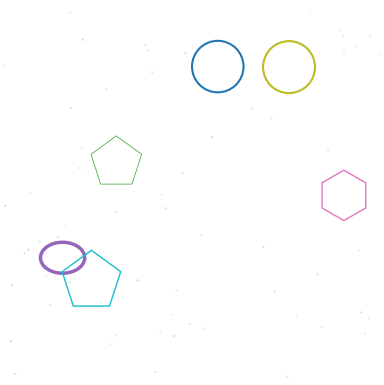[{"shape": "circle", "thickness": 1.5, "radius": 0.33, "center": [0.566, 0.827]}, {"shape": "pentagon", "thickness": 0.5, "radius": 0.35, "center": [0.302, 0.578]}, {"shape": "oval", "thickness": 2.5, "radius": 0.29, "center": [0.163, 0.331]}, {"shape": "hexagon", "thickness": 1, "radius": 0.33, "center": [0.893, 0.492]}, {"shape": "circle", "thickness": 1.5, "radius": 0.34, "center": [0.751, 0.826]}, {"shape": "pentagon", "thickness": 1, "radius": 0.4, "center": [0.238, 0.27]}]